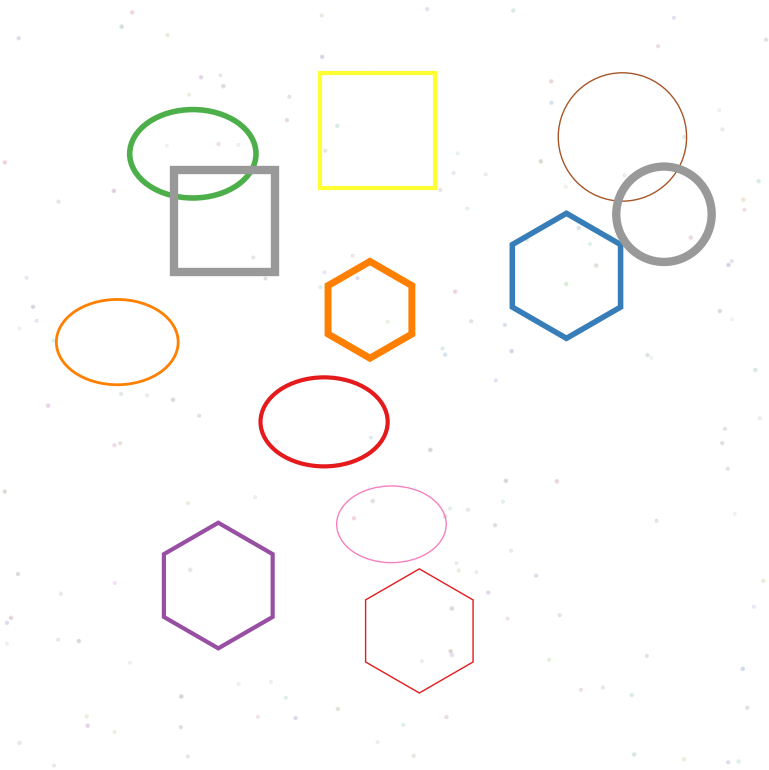[{"shape": "oval", "thickness": 1.5, "radius": 0.41, "center": [0.421, 0.452]}, {"shape": "hexagon", "thickness": 0.5, "radius": 0.4, "center": [0.545, 0.181]}, {"shape": "hexagon", "thickness": 2, "radius": 0.41, "center": [0.736, 0.642]}, {"shape": "oval", "thickness": 2, "radius": 0.41, "center": [0.25, 0.8]}, {"shape": "hexagon", "thickness": 1.5, "radius": 0.41, "center": [0.283, 0.24]}, {"shape": "hexagon", "thickness": 2.5, "radius": 0.31, "center": [0.48, 0.598]}, {"shape": "oval", "thickness": 1, "radius": 0.4, "center": [0.152, 0.556]}, {"shape": "square", "thickness": 1.5, "radius": 0.37, "center": [0.49, 0.83]}, {"shape": "circle", "thickness": 0.5, "radius": 0.42, "center": [0.808, 0.822]}, {"shape": "oval", "thickness": 0.5, "radius": 0.36, "center": [0.508, 0.319]}, {"shape": "square", "thickness": 3, "radius": 0.33, "center": [0.292, 0.713]}, {"shape": "circle", "thickness": 3, "radius": 0.31, "center": [0.862, 0.722]}]